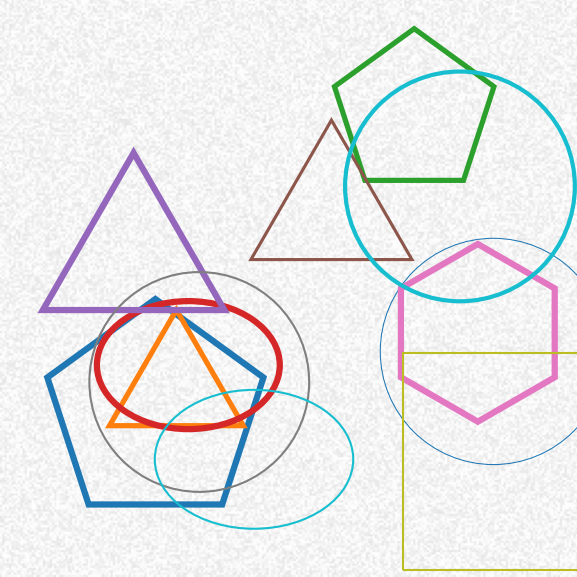[{"shape": "pentagon", "thickness": 3, "radius": 0.98, "center": [0.269, 0.285]}, {"shape": "circle", "thickness": 0.5, "radius": 0.98, "center": [0.854, 0.391]}, {"shape": "triangle", "thickness": 2.5, "radius": 0.67, "center": [0.305, 0.329]}, {"shape": "pentagon", "thickness": 2.5, "radius": 0.73, "center": [0.717, 0.804]}, {"shape": "oval", "thickness": 3, "radius": 0.79, "center": [0.326, 0.367]}, {"shape": "triangle", "thickness": 3, "radius": 0.91, "center": [0.231, 0.553]}, {"shape": "triangle", "thickness": 1.5, "radius": 0.8, "center": [0.574, 0.63]}, {"shape": "hexagon", "thickness": 3, "radius": 0.77, "center": [0.827, 0.423]}, {"shape": "circle", "thickness": 1, "radius": 0.95, "center": [0.345, 0.338]}, {"shape": "square", "thickness": 1, "radius": 0.94, "center": [0.887, 0.2]}, {"shape": "circle", "thickness": 2, "radius": 0.99, "center": [0.796, 0.676]}, {"shape": "oval", "thickness": 1, "radius": 0.86, "center": [0.44, 0.204]}]